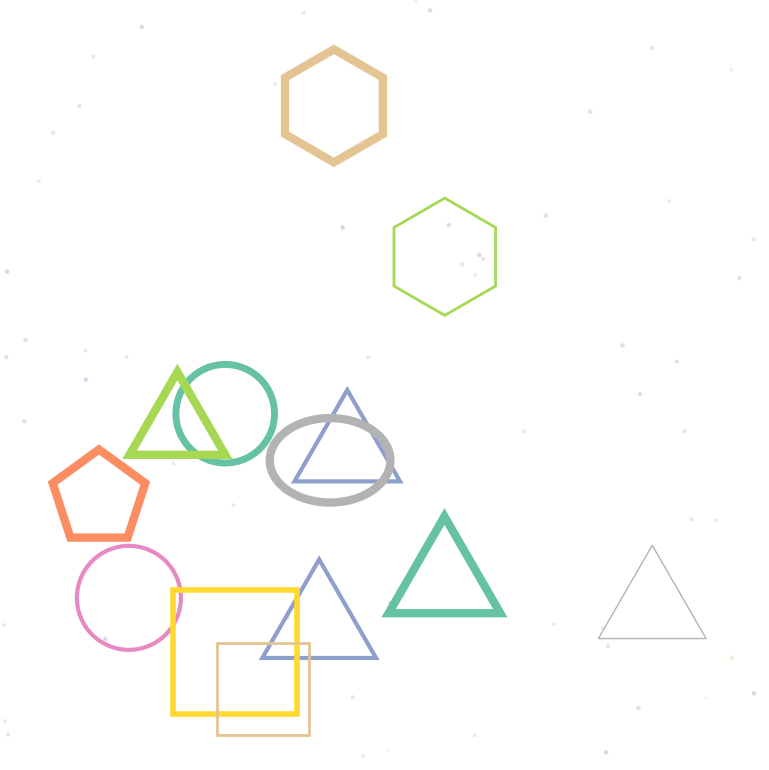[{"shape": "circle", "thickness": 2.5, "radius": 0.32, "center": [0.292, 0.463]}, {"shape": "triangle", "thickness": 3, "radius": 0.42, "center": [0.577, 0.245]}, {"shape": "pentagon", "thickness": 3, "radius": 0.32, "center": [0.129, 0.353]}, {"shape": "triangle", "thickness": 1.5, "radius": 0.4, "center": [0.451, 0.414]}, {"shape": "triangle", "thickness": 1.5, "radius": 0.43, "center": [0.415, 0.188]}, {"shape": "circle", "thickness": 1.5, "radius": 0.34, "center": [0.167, 0.224]}, {"shape": "triangle", "thickness": 3, "radius": 0.36, "center": [0.23, 0.445]}, {"shape": "hexagon", "thickness": 1, "radius": 0.38, "center": [0.578, 0.667]}, {"shape": "square", "thickness": 2, "radius": 0.4, "center": [0.305, 0.153]}, {"shape": "hexagon", "thickness": 3, "radius": 0.37, "center": [0.434, 0.863]}, {"shape": "square", "thickness": 1, "radius": 0.3, "center": [0.342, 0.105]}, {"shape": "triangle", "thickness": 0.5, "radius": 0.4, "center": [0.847, 0.211]}, {"shape": "oval", "thickness": 3, "radius": 0.39, "center": [0.429, 0.402]}]